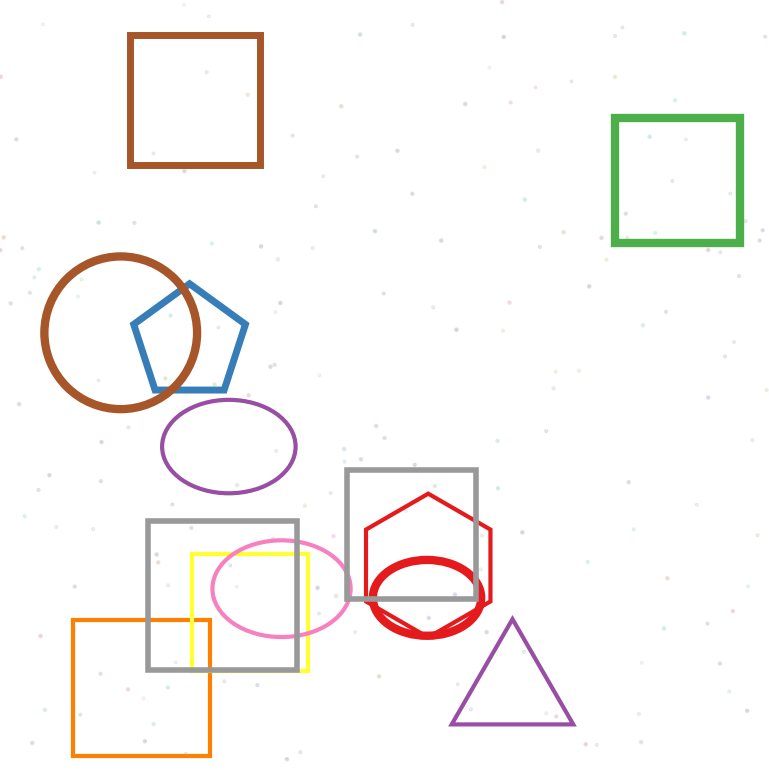[{"shape": "hexagon", "thickness": 1.5, "radius": 0.47, "center": [0.556, 0.266]}, {"shape": "oval", "thickness": 3, "radius": 0.35, "center": [0.555, 0.224]}, {"shape": "pentagon", "thickness": 2.5, "radius": 0.38, "center": [0.246, 0.555]}, {"shape": "square", "thickness": 3, "radius": 0.41, "center": [0.88, 0.765]}, {"shape": "triangle", "thickness": 1.5, "radius": 0.46, "center": [0.666, 0.105]}, {"shape": "oval", "thickness": 1.5, "radius": 0.43, "center": [0.297, 0.42]}, {"shape": "square", "thickness": 1.5, "radius": 0.44, "center": [0.183, 0.107]}, {"shape": "square", "thickness": 1.5, "radius": 0.38, "center": [0.324, 0.205]}, {"shape": "square", "thickness": 2.5, "radius": 0.42, "center": [0.253, 0.87]}, {"shape": "circle", "thickness": 3, "radius": 0.5, "center": [0.157, 0.568]}, {"shape": "oval", "thickness": 1.5, "radius": 0.45, "center": [0.366, 0.235]}, {"shape": "square", "thickness": 2, "radius": 0.48, "center": [0.289, 0.227]}, {"shape": "square", "thickness": 2, "radius": 0.42, "center": [0.535, 0.306]}]